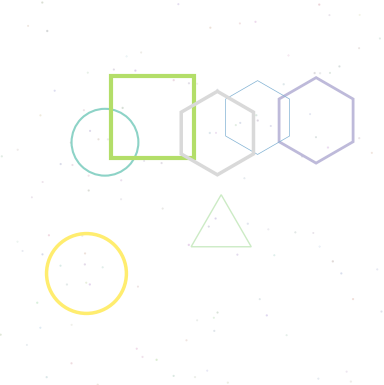[{"shape": "circle", "thickness": 1.5, "radius": 0.43, "center": [0.273, 0.631]}, {"shape": "hexagon", "thickness": 2, "radius": 0.56, "center": [0.821, 0.687]}, {"shape": "hexagon", "thickness": 0.5, "radius": 0.48, "center": [0.669, 0.695]}, {"shape": "square", "thickness": 3, "radius": 0.54, "center": [0.396, 0.696]}, {"shape": "hexagon", "thickness": 2.5, "radius": 0.54, "center": [0.565, 0.654]}, {"shape": "triangle", "thickness": 1, "radius": 0.45, "center": [0.574, 0.404]}, {"shape": "circle", "thickness": 2.5, "radius": 0.52, "center": [0.225, 0.29]}]